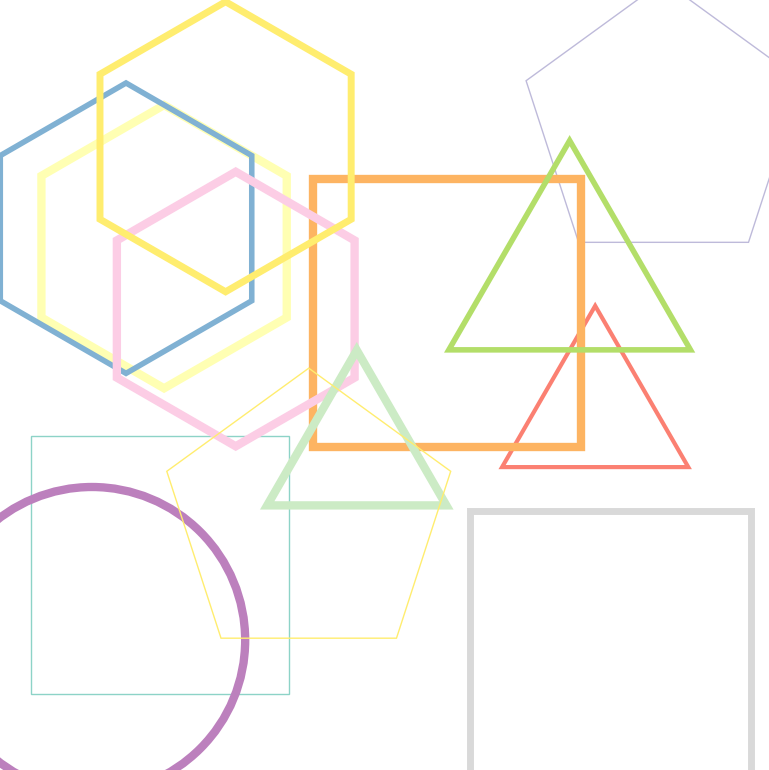[{"shape": "square", "thickness": 0.5, "radius": 0.84, "center": [0.207, 0.266]}, {"shape": "hexagon", "thickness": 3, "radius": 0.92, "center": [0.213, 0.68]}, {"shape": "pentagon", "thickness": 0.5, "radius": 0.94, "center": [0.862, 0.837]}, {"shape": "triangle", "thickness": 1.5, "radius": 0.7, "center": [0.773, 0.463]}, {"shape": "hexagon", "thickness": 2, "radius": 0.94, "center": [0.164, 0.704]}, {"shape": "square", "thickness": 3, "radius": 0.87, "center": [0.581, 0.594]}, {"shape": "triangle", "thickness": 2, "radius": 0.91, "center": [0.74, 0.636]}, {"shape": "hexagon", "thickness": 3, "radius": 0.89, "center": [0.306, 0.599]}, {"shape": "square", "thickness": 2.5, "radius": 0.91, "center": [0.793, 0.153]}, {"shape": "circle", "thickness": 3, "radius": 0.99, "center": [0.119, 0.169]}, {"shape": "triangle", "thickness": 3, "radius": 0.67, "center": [0.463, 0.411]}, {"shape": "pentagon", "thickness": 0.5, "radius": 0.97, "center": [0.401, 0.328]}, {"shape": "hexagon", "thickness": 2.5, "radius": 0.94, "center": [0.293, 0.809]}]